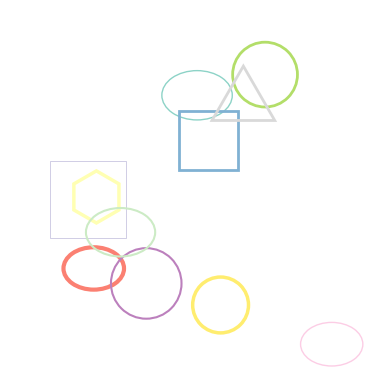[{"shape": "oval", "thickness": 1, "radius": 0.46, "center": [0.512, 0.753]}, {"shape": "hexagon", "thickness": 2.5, "radius": 0.34, "center": [0.25, 0.489]}, {"shape": "square", "thickness": 0.5, "radius": 0.49, "center": [0.228, 0.482]}, {"shape": "oval", "thickness": 3, "radius": 0.39, "center": [0.244, 0.303]}, {"shape": "square", "thickness": 2, "radius": 0.38, "center": [0.542, 0.634]}, {"shape": "circle", "thickness": 2, "radius": 0.42, "center": [0.688, 0.806]}, {"shape": "oval", "thickness": 1, "radius": 0.4, "center": [0.862, 0.106]}, {"shape": "triangle", "thickness": 2, "radius": 0.47, "center": [0.632, 0.734]}, {"shape": "circle", "thickness": 1.5, "radius": 0.46, "center": [0.38, 0.264]}, {"shape": "oval", "thickness": 1.5, "radius": 0.45, "center": [0.313, 0.397]}, {"shape": "circle", "thickness": 2.5, "radius": 0.36, "center": [0.573, 0.208]}]